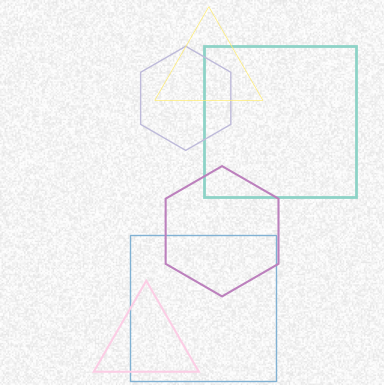[{"shape": "square", "thickness": 2, "radius": 0.99, "center": [0.727, 0.685]}, {"shape": "hexagon", "thickness": 1, "radius": 0.68, "center": [0.482, 0.745]}, {"shape": "square", "thickness": 1, "radius": 0.95, "center": [0.527, 0.199]}, {"shape": "triangle", "thickness": 1.5, "radius": 0.79, "center": [0.38, 0.113]}, {"shape": "hexagon", "thickness": 1.5, "radius": 0.85, "center": [0.577, 0.399]}, {"shape": "triangle", "thickness": 0.5, "radius": 0.81, "center": [0.542, 0.82]}]